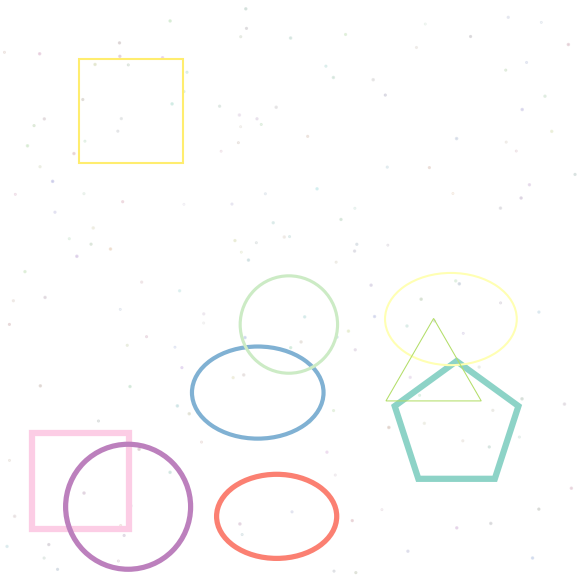[{"shape": "pentagon", "thickness": 3, "radius": 0.56, "center": [0.791, 0.261]}, {"shape": "oval", "thickness": 1, "radius": 0.57, "center": [0.781, 0.447]}, {"shape": "oval", "thickness": 2.5, "radius": 0.52, "center": [0.479, 0.105]}, {"shape": "oval", "thickness": 2, "radius": 0.57, "center": [0.446, 0.319]}, {"shape": "triangle", "thickness": 0.5, "radius": 0.48, "center": [0.751, 0.353]}, {"shape": "square", "thickness": 3, "radius": 0.42, "center": [0.139, 0.166]}, {"shape": "circle", "thickness": 2.5, "radius": 0.54, "center": [0.222, 0.122]}, {"shape": "circle", "thickness": 1.5, "radius": 0.42, "center": [0.5, 0.437]}, {"shape": "square", "thickness": 1, "radius": 0.45, "center": [0.227, 0.807]}]